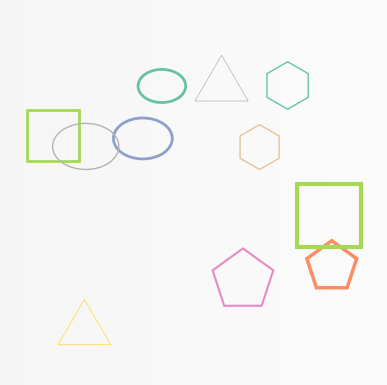[{"shape": "oval", "thickness": 2, "radius": 0.31, "center": [0.418, 0.777]}, {"shape": "hexagon", "thickness": 1, "radius": 0.31, "center": [0.742, 0.778]}, {"shape": "pentagon", "thickness": 2.5, "radius": 0.34, "center": [0.856, 0.307]}, {"shape": "oval", "thickness": 2, "radius": 0.38, "center": [0.369, 0.64]}, {"shape": "pentagon", "thickness": 1.5, "radius": 0.41, "center": [0.627, 0.272]}, {"shape": "square", "thickness": 2, "radius": 0.33, "center": [0.137, 0.649]}, {"shape": "square", "thickness": 3, "radius": 0.41, "center": [0.85, 0.44]}, {"shape": "triangle", "thickness": 0.5, "radius": 0.39, "center": [0.218, 0.144]}, {"shape": "hexagon", "thickness": 1, "radius": 0.29, "center": [0.67, 0.618]}, {"shape": "triangle", "thickness": 0.5, "radius": 0.4, "center": [0.572, 0.777]}, {"shape": "oval", "thickness": 1, "radius": 0.43, "center": [0.221, 0.62]}]